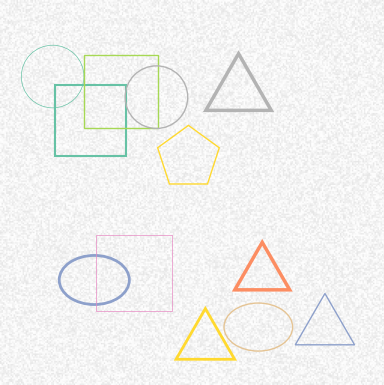[{"shape": "circle", "thickness": 0.5, "radius": 0.41, "center": [0.137, 0.801]}, {"shape": "square", "thickness": 1.5, "radius": 0.46, "center": [0.235, 0.688]}, {"shape": "triangle", "thickness": 2.5, "radius": 0.41, "center": [0.681, 0.288]}, {"shape": "triangle", "thickness": 1, "radius": 0.44, "center": [0.844, 0.149]}, {"shape": "oval", "thickness": 2, "radius": 0.46, "center": [0.245, 0.273]}, {"shape": "square", "thickness": 0.5, "radius": 0.49, "center": [0.347, 0.29]}, {"shape": "square", "thickness": 1, "radius": 0.48, "center": [0.314, 0.762]}, {"shape": "pentagon", "thickness": 1, "radius": 0.42, "center": [0.489, 0.59]}, {"shape": "triangle", "thickness": 2, "radius": 0.44, "center": [0.533, 0.111]}, {"shape": "oval", "thickness": 1, "radius": 0.45, "center": [0.671, 0.15]}, {"shape": "triangle", "thickness": 2.5, "radius": 0.49, "center": [0.62, 0.762]}, {"shape": "circle", "thickness": 1, "radius": 0.41, "center": [0.406, 0.748]}]